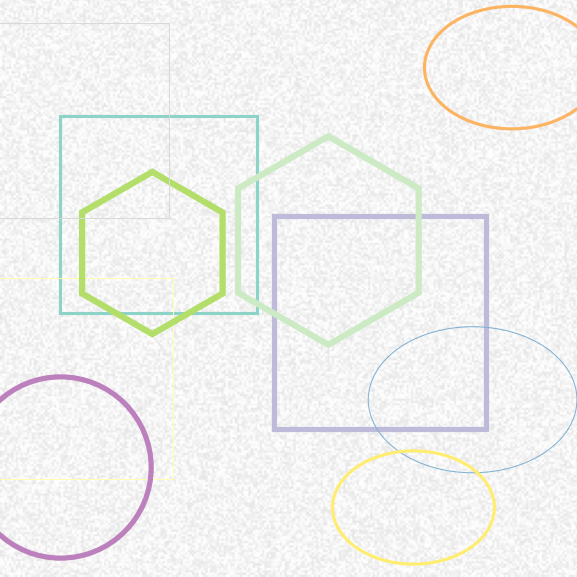[{"shape": "square", "thickness": 1.5, "radius": 0.85, "center": [0.274, 0.628]}, {"shape": "square", "thickness": 0.5, "radius": 0.87, "center": [0.126, 0.344]}, {"shape": "square", "thickness": 2.5, "radius": 0.92, "center": [0.658, 0.441]}, {"shape": "oval", "thickness": 0.5, "radius": 0.9, "center": [0.818, 0.307]}, {"shape": "oval", "thickness": 1.5, "radius": 0.76, "center": [0.887, 0.882]}, {"shape": "hexagon", "thickness": 3, "radius": 0.7, "center": [0.264, 0.561]}, {"shape": "square", "thickness": 0.5, "radius": 0.84, "center": [0.123, 0.79]}, {"shape": "circle", "thickness": 2.5, "radius": 0.78, "center": [0.105, 0.19]}, {"shape": "hexagon", "thickness": 3, "radius": 0.9, "center": [0.569, 0.583]}, {"shape": "oval", "thickness": 1.5, "radius": 0.7, "center": [0.716, 0.12]}]